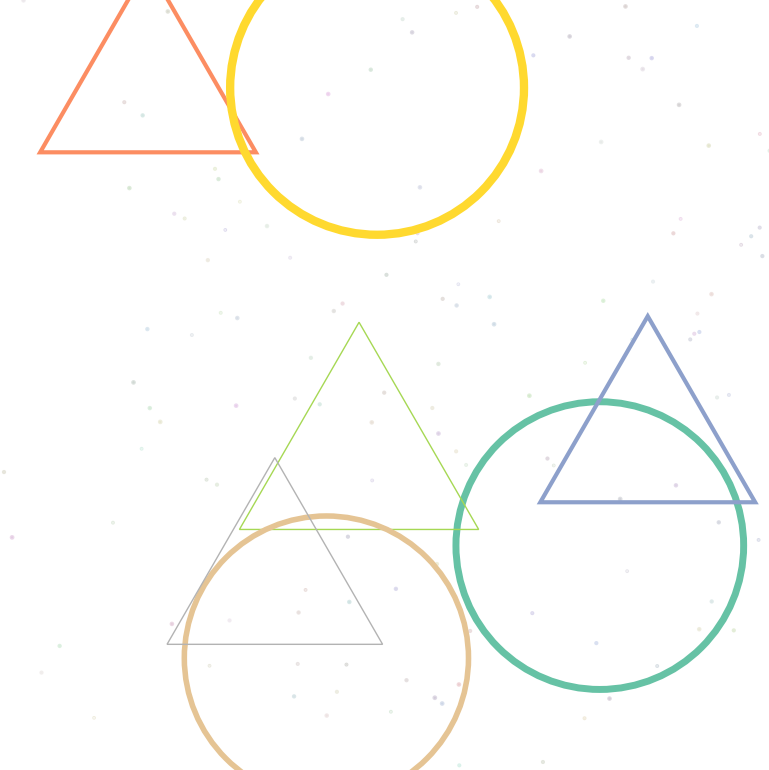[{"shape": "circle", "thickness": 2.5, "radius": 0.93, "center": [0.779, 0.291]}, {"shape": "triangle", "thickness": 1.5, "radius": 0.81, "center": [0.192, 0.883]}, {"shape": "triangle", "thickness": 1.5, "radius": 0.81, "center": [0.841, 0.428]}, {"shape": "triangle", "thickness": 0.5, "radius": 0.9, "center": [0.466, 0.402]}, {"shape": "circle", "thickness": 3, "radius": 0.95, "center": [0.49, 0.886]}, {"shape": "circle", "thickness": 2, "radius": 0.92, "center": [0.424, 0.145]}, {"shape": "triangle", "thickness": 0.5, "radius": 0.81, "center": [0.357, 0.244]}]